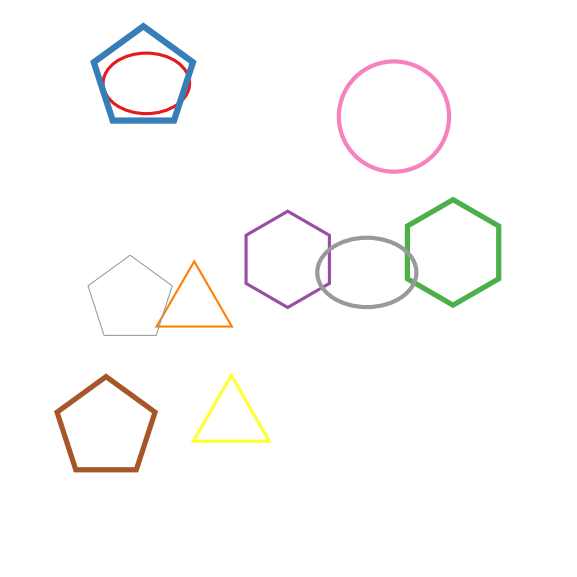[{"shape": "oval", "thickness": 1.5, "radius": 0.37, "center": [0.253, 0.855]}, {"shape": "pentagon", "thickness": 3, "radius": 0.45, "center": [0.248, 0.863]}, {"shape": "hexagon", "thickness": 2.5, "radius": 0.46, "center": [0.785, 0.562]}, {"shape": "hexagon", "thickness": 1.5, "radius": 0.42, "center": [0.498, 0.55]}, {"shape": "triangle", "thickness": 1, "radius": 0.38, "center": [0.336, 0.471]}, {"shape": "triangle", "thickness": 1.5, "radius": 0.38, "center": [0.401, 0.273]}, {"shape": "pentagon", "thickness": 2.5, "radius": 0.45, "center": [0.184, 0.258]}, {"shape": "circle", "thickness": 2, "radius": 0.48, "center": [0.682, 0.797]}, {"shape": "oval", "thickness": 2, "radius": 0.43, "center": [0.635, 0.527]}, {"shape": "pentagon", "thickness": 0.5, "radius": 0.38, "center": [0.225, 0.48]}]